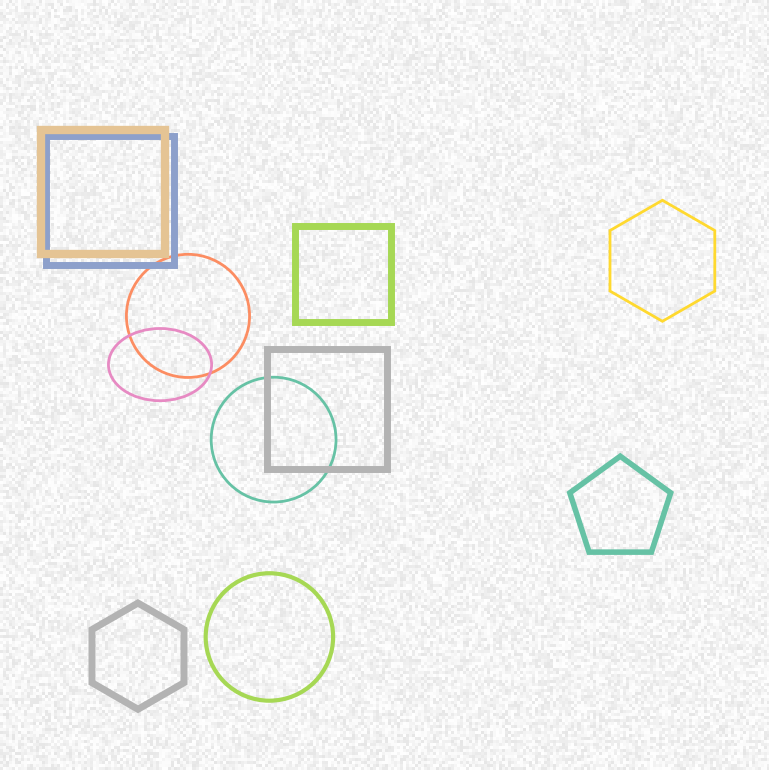[{"shape": "pentagon", "thickness": 2, "radius": 0.34, "center": [0.806, 0.339]}, {"shape": "circle", "thickness": 1, "radius": 0.41, "center": [0.355, 0.429]}, {"shape": "circle", "thickness": 1, "radius": 0.4, "center": [0.244, 0.59]}, {"shape": "square", "thickness": 2.5, "radius": 0.42, "center": [0.143, 0.74]}, {"shape": "oval", "thickness": 1, "radius": 0.33, "center": [0.208, 0.526]}, {"shape": "circle", "thickness": 1.5, "radius": 0.41, "center": [0.35, 0.173]}, {"shape": "square", "thickness": 2.5, "radius": 0.31, "center": [0.446, 0.644]}, {"shape": "hexagon", "thickness": 1, "radius": 0.39, "center": [0.86, 0.661]}, {"shape": "square", "thickness": 3, "radius": 0.4, "center": [0.134, 0.751]}, {"shape": "hexagon", "thickness": 2.5, "radius": 0.34, "center": [0.179, 0.148]}, {"shape": "square", "thickness": 2.5, "radius": 0.39, "center": [0.425, 0.468]}]